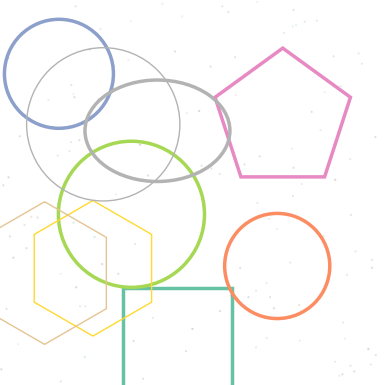[{"shape": "square", "thickness": 2.5, "radius": 0.71, "center": [0.461, 0.11]}, {"shape": "circle", "thickness": 2.5, "radius": 0.68, "center": [0.72, 0.309]}, {"shape": "circle", "thickness": 2.5, "radius": 0.71, "center": [0.153, 0.808]}, {"shape": "pentagon", "thickness": 2.5, "radius": 0.92, "center": [0.734, 0.69]}, {"shape": "circle", "thickness": 2.5, "radius": 0.95, "center": [0.341, 0.443]}, {"shape": "hexagon", "thickness": 1, "radius": 0.88, "center": [0.241, 0.303]}, {"shape": "hexagon", "thickness": 1, "radius": 0.93, "center": [0.116, 0.291]}, {"shape": "circle", "thickness": 1, "radius": 1.0, "center": [0.268, 0.677]}, {"shape": "oval", "thickness": 2.5, "radius": 0.94, "center": [0.409, 0.66]}]